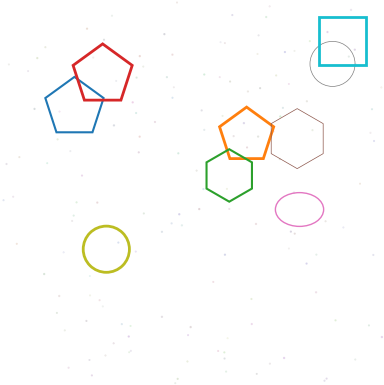[{"shape": "pentagon", "thickness": 1.5, "radius": 0.4, "center": [0.193, 0.721]}, {"shape": "pentagon", "thickness": 2, "radius": 0.37, "center": [0.641, 0.648]}, {"shape": "hexagon", "thickness": 1.5, "radius": 0.34, "center": [0.595, 0.544]}, {"shape": "pentagon", "thickness": 2, "radius": 0.4, "center": [0.267, 0.805]}, {"shape": "hexagon", "thickness": 0.5, "radius": 0.39, "center": [0.772, 0.64]}, {"shape": "oval", "thickness": 1, "radius": 0.31, "center": [0.778, 0.456]}, {"shape": "circle", "thickness": 0.5, "radius": 0.29, "center": [0.864, 0.834]}, {"shape": "circle", "thickness": 2, "radius": 0.3, "center": [0.276, 0.353]}, {"shape": "square", "thickness": 2, "radius": 0.31, "center": [0.889, 0.894]}]